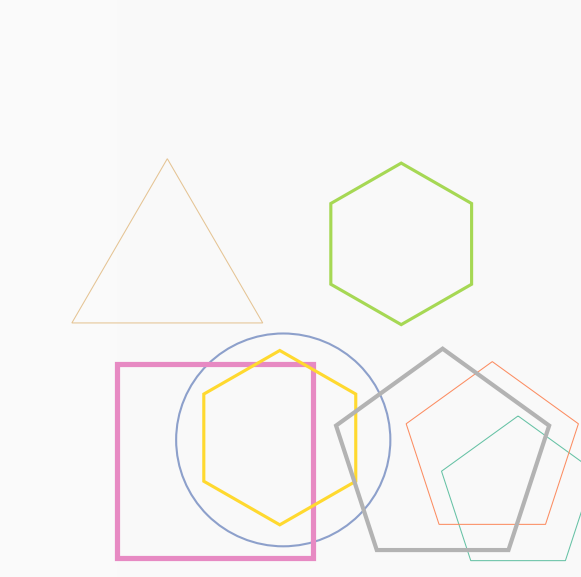[{"shape": "pentagon", "thickness": 0.5, "radius": 0.69, "center": [0.891, 0.14]}, {"shape": "pentagon", "thickness": 0.5, "radius": 0.78, "center": [0.847, 0.217]}, {"shape": "circle", "thickness": 1, "radius": 0.92, "center": [0.487, 0.237]}, {"shape": "square", "thickness": 2.5, "radius": 0.84, "center": [0.37, 0.201]}, {"shape": "hexagon", "thickness": 1.5, "radius": 0.7, "center": [0.69, 0.577]}, {"shape": "hexagon", "thickness": 1.5, "radius": 0.75, "center": [0.481, 0.241]}, {"shape": "triangle", "thickness": 0.5, "radius": 0.95, "center": [0.288, 0.535]}, {"shape": "pentagon", "thickness": 2, "radius": 0.96, "center": [0.761, 0.203]}]